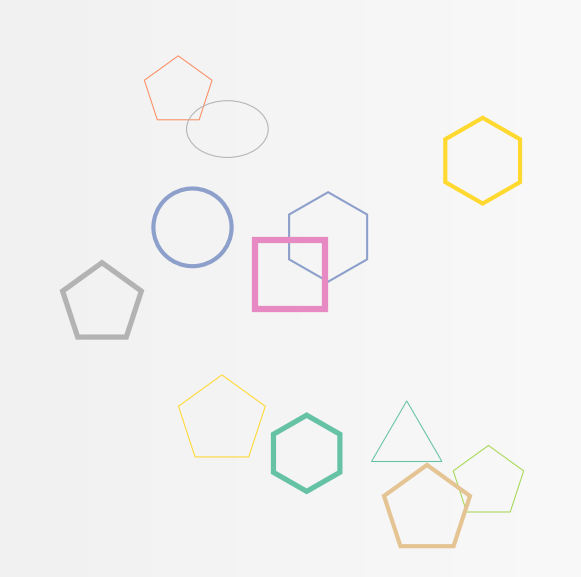[{"shape": "triangle", "thickness": 0.5, "radius": 0.35, "center": [0.7, 0.235]}, {"shape": "hexagon", "thickness": 2.5, "radius": 0.33, "center": [0.528, 0.214]}, {"shape": "pentagon", "thickness": 0.5, "radius": 0.31, "center": [0.307, 0.841]}, {"shape": "hexagon", "thickness": 1, "radius": 0.39, "center": [0.564, 0.589]}, {"shape": "circle", "thickness": 2, "radius": 0.34, "center": [0.331, 0.605]}, {"shape": "square", "thickness": 3, "radius": 0.3, "center": [0.499, 0.524]}, {"shape": "pentagon", "thickness": 0.5, "radius": 0.32, "center": [0.84, 0.164]}, {"shape": "pentagon", "thickness": 0.5, "radius": 0.39, "center": [0.382, 0.271]}, {"shape": "hexagon", "thickness": 2, "radius": 0.37, "center": [0.83, 0.721]}, {"shape": "pentagon", "thickness": 2, "radius": 0.39, "center": [0.735, 0.116]}, {"shape": "pentagon", "thickness": 2.5, "radius": 0.36, "center": [0.175, 0.473]}, {"shape": "oval", "thickness": 0.5, "radius": 0.35, "center": [0.391, 0.776]}]